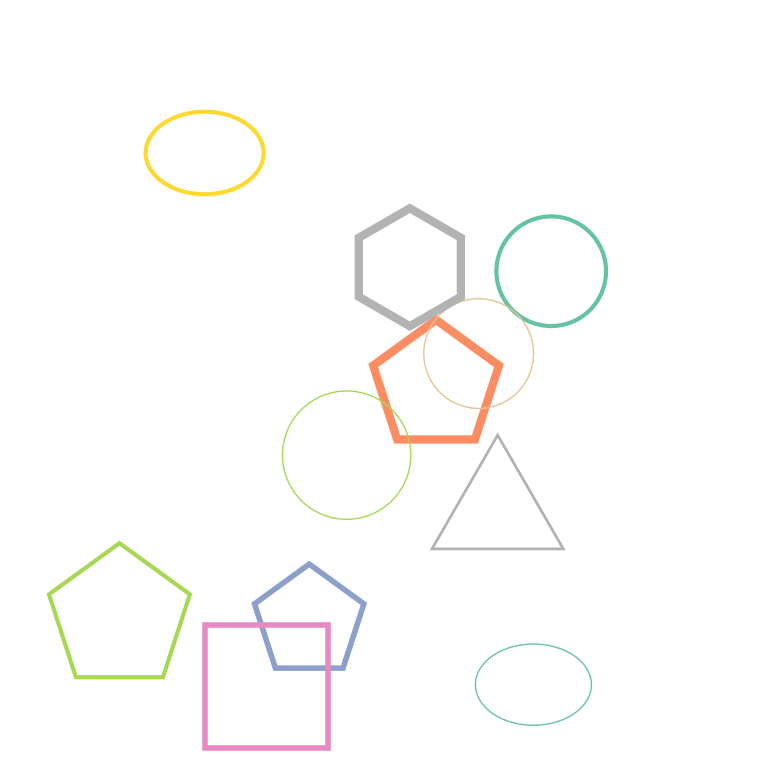[{"shape": "circle", "thickness": 1.5, "radius": 0.36, "center": [0.716, 0.648]}, {"shape": "oval", "thickness": 0.5, "radius": 0.38, "center": [0.693, 0.111]}, {"shape": "pentagon", "thickness": 3, "radius": 0.43, "center": [0.566, 0.499]}, {"shape": "pentagon", "thickness": 2, "radius": 0.37, "center": [0.402, 0.193]}, {"shape": "square", "thickness": 2, "radius": 0.4, "center": [0.346, 0.108]}, {"shape": "circle", "thickness": 0.5, "radius": 0.42, "center": [0.45, 0.409]}, {"shape": "pentagon", "thickness": 1.5, "radius": 0.48, "center": [0.155, 0.198]}, {"shape": "oval", "thickness": 1.5, "radius": 0.38, "center": [0.266, 0.801]}, {"shape": "circle", "thickness": 0.5, "radius": 0.36, "center": [0.622, 0.541]}, {"shape": "hexagon", "thickness": 3, "radius": 0.38, "center": [0.532, 0.653]}, {"shape": "triangle", "thickness": 1, "radius": 0.49, "center": [0.646, 0.336]}]